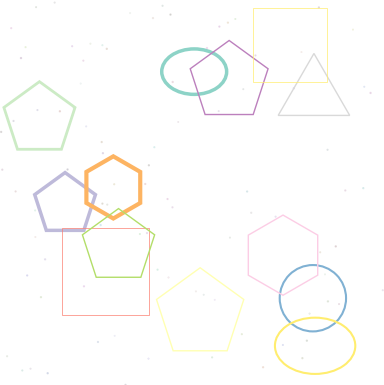[{"shape": "oval", "thickness": 2.5, "radius": 0.42, "center": [0.504, 0.814]}, {"shape": "pentagon", "thickness": 1, "radius": 0.6, "center": [0.52, 0.185]}, {"shape": "pentagon", "thickness": 2.5, "radius": 0.41, "center": [0.169, 0.469]}, {"shape": "square", "thickness": 0.5, "radius": 0.56, "center": [0.274, 0.295]}, {"shape": "circle", "thickness": 1.5, "radius": 0.43, "center": [0.813, 0.225]}, {"shape": "hexagon", "thickness": 3, "radius": 0.4, "center": [0.294, 0.513]}, {"shape": "pentagon", "thickness": 1, "radius": 0.49, "center": [0.308, 0.36]}, {"shape": "hexagon", "thickness": 1, "radius": 0.52, "center": [0.735, 0.337]}, {"shape": "triangle", "thickness": 1, "radius": 0.54, "center": [0.815, 0.754]}, {"shape": "pentagon", "thickness": 1, "radius": 0.53, "center": [0.595, 0.789]}, {"shape": "pentagon", "thickness": 2, "radius": 0.49, "center": [0.102, 0.691]}, {"shape": "square", "thickness": 0.5, "radius": 0.48, "center": [0.753, 0.883]}, {"shape": "oval", "thickness": 1.5, "radius": 0.52, "center": [0.818, 0.102]}]